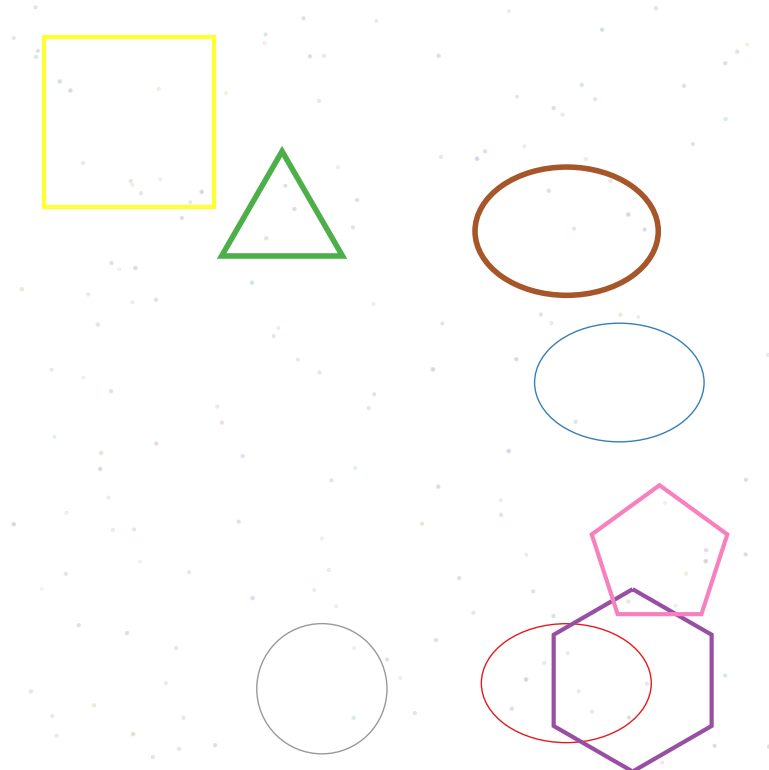[{"shape": "oval", "thickness": 0.5, "radius": 0.55, "center": [0.735, 0.113]}, {"shape": "oval", "thickness": 0.5, "radius": 0.55, "center": [0.804, 0.503]}, {"shape": "triangle", "thickness": 2, "radius": 0.45, "center": [0.366, 0.713]}, {"shape": "hexagon", "thickness": 1.5, "radius": 0.59, "center": [0.822, 0.116]}, {"shape": "square", "thickness": 1.5, "radius": 0.55, "center": [0.168, 0.841]}, {"shape": "oval", "thickness": 2, "radius": 0.59, "center": [0.736, 0.7]}, {"shape": "pentagon", "thickness": 1.5, "radius": 0.46, "center": [0.857, 0.277]}, {"shape": "circle", "thickness": 0.5, "radius": 0.42, "center": [0.418, 0.106]}]